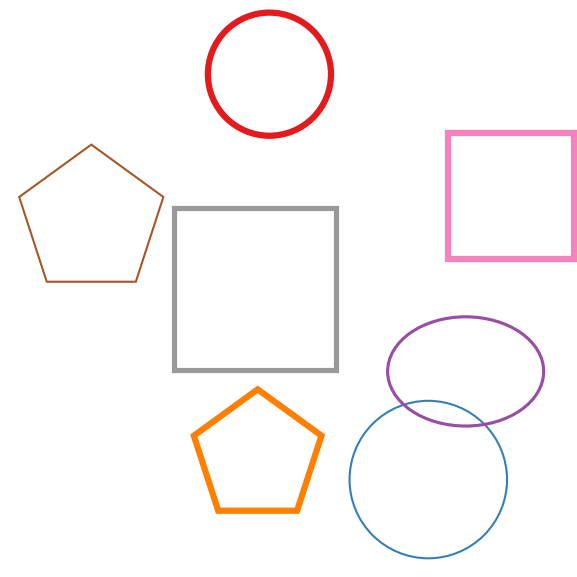[{"shape": "circle", "thickness": 3, "radius": 0.53, "center": [0.467, 0.871]}, {"shape": "circle", "thickness": 1, "radius": 0.68, "center": [0.742, 0.169]}, {"shape": "oval", "thickness": 1.5, "radius": 0.68, "center": [0.806, 0.356]}, {"shape": "pentagon", "thickness": 3, "radius": 0.58, "center": [0.446, 0.209]}, {"shape": "pentagon", "thickness": 1, "radius": 0.66, "center": [0.158, 0.617]}, {"shape": "square", "thickness": 3, "radius": 0.55, "center": [0.885, 0.66]}, {"shape": "square", "thickness": 2.5, "radius": 0.7, "center": [0.442, 0.498]}]